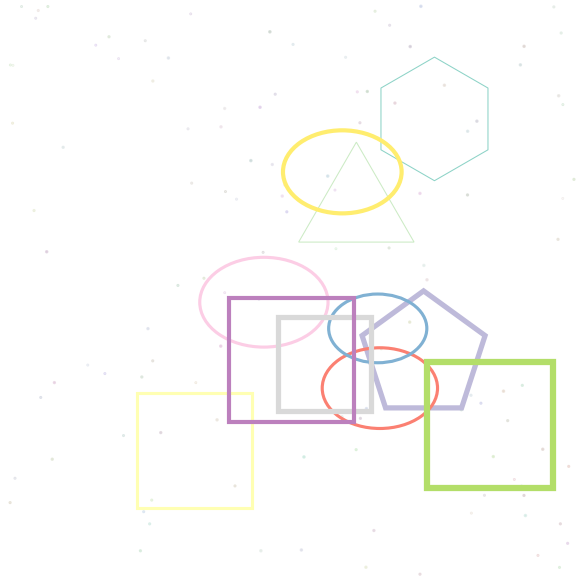[{"shape": "hexagon", "thickness": 0.5, "radius": 0.53, "center": [0.752, 0.793]}, {"shape": "square", "thickness": 1.5, "radius": 0.5, "center": [0.337, 0.219]}, {"shape": "pentagon", "thickness": 2.5, "radius": 0.56, "center": [0.733, 0.383]}, {"shape": "oval", "thickness": 1.5, "radius": 0.5, "center": [0.658, 0.327]}, {"shape": "oval", "thickness": 1.5, "radius": 0.43, "center": [0.654, 0.43]}, {"shape": "square", "thickness": 3, "radius": 0.55, "center": [0.849, 0.262]}, {"shape": "oval", "thickness": 1.5, "radius": 0.56, "center": [0.457, 0.476]}, {"shape": "square", "thickness": 2.5, "radius": 0.41, "center": [0.562, 0.369]}, {"shape": "square", "thickness": 2, "radius": 0.54, "center": [0.505, 0.376]}, {"shape": "triangle", "thickness": 0.5, "radius": 0.58, "center": [0.617, 0.638]}, {"shape": "oval", "thickness": 2, "radius": 0.51, "center": [0.593, 0.702]}]